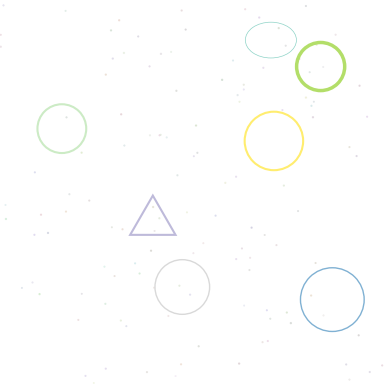[{"shape": "oval", "thickness": 0.5, "radius": 0.33, "center": [0.704, 0.896]}, {"shape": "triangle", "thickness": 1.5, "radius": 0.34, "center": [0.397, 0.424]}, {"shape": "circle", "thickness": 1, "radius": 0.41, "center": [0.863, 0.222]}, {"shape": "circle", "thickness": 2.5, "radius": 0.31, "center": [0.833, 0.827]}, {"shape": "circle", "thickness": 1, "radius": 0.35, "center": [0.474, 0.255]}, {"shape": "circle", "thickness": 1.5, "radius": 0.32, "center": [0.161, 0.666]}, {"shape": "circle", "thickness": 1.5, "radius": 0.38, "center": [0.711, 0.634]}]